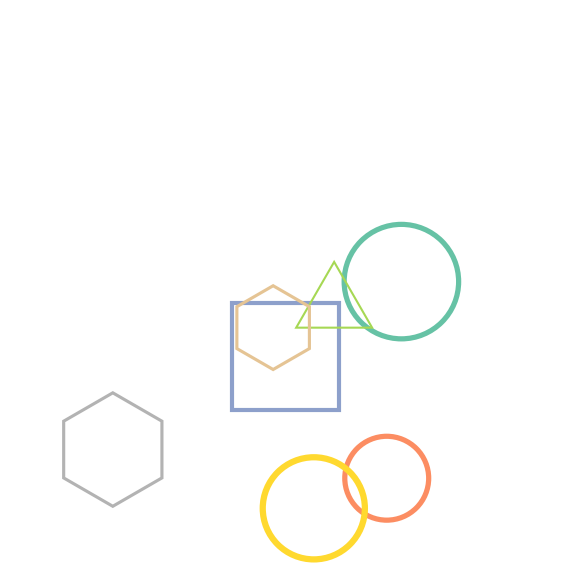[{"shape": "circle", "thickness": 2.5, "radius": 0.5, "center": [0.695, 0.511]}, {"shape": "circle", "thickness": 2.5, "radius": 0.36, "center": [0.67, 0.171]}, {"shape": "square", "thickness": 2, "radius": 0.47, "center": [0.495, 0.382]}, {"shape": "triangle", "thickness": 1, "radius": 0.38, "center": [0.579, 0.47]}, {"shape": "circle", "thickness": 3, "radius": 0.44, "center": [0.543, 0.119]}, {"shape": "hexagon", "thickness": 1.5, "radius": 0.36, "center": [0.473, 0.432]}, {"shape": "hexagon", "thickness": 1.5, "radius": 0.49, "center": [0.195, 0.221]}]